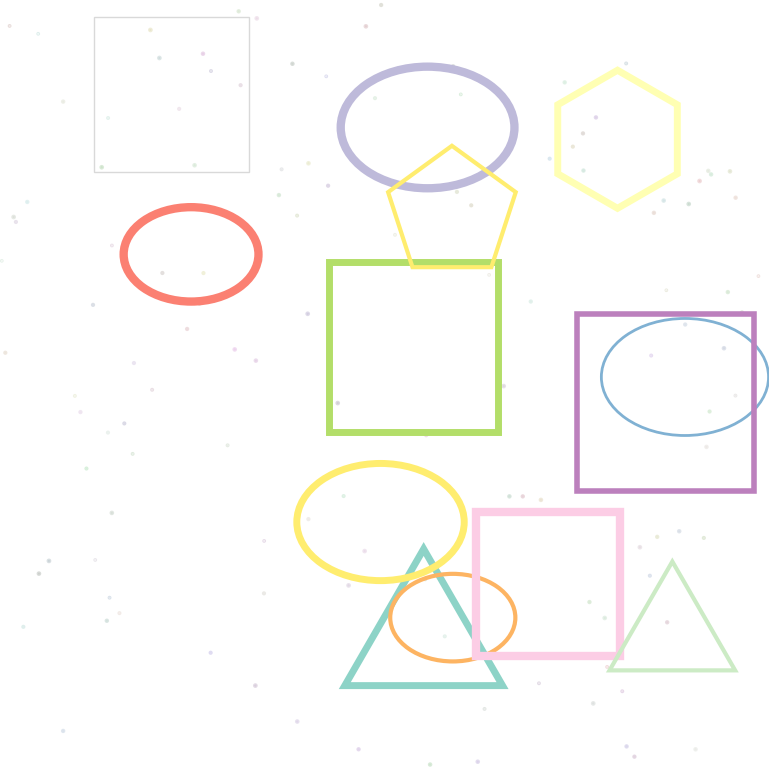[{"shape": "triangle", "thickness": 2.5, "radius": 0.59, "center": [0.55, 0.169]}, {"shape": "hexagon", "thickness": 2.5, "radius": 0.45, "center": [0.802, 0.819]}, {"shape": "oval", "thickness": 3, "radius": 0.56, "center": [0.555, 0.834]}, {"shape": "oval", "thickness": 3, "radius": 0.44, "center": [0.248, 0.67]}, {"shape": "oval", "thickness": 1, "radius": 0.54, "center": [0.89, 0.51]}, {"shape": "oval", "thickness": 1.5, "radius": 0.41, "center": [0.588, 0.198]}, {"shape": "square", "thickness": 2.5, "radius": 0.55, "center": [0.537, 0.549]}, {"shape": "square", "thickness": 3, "radius": 0.47, "center": [0.711, 0.241]}, {"shape": "square", "thickness": 0.5, "radius": 0.5, "center": [0.222, 0.877]}, {"shape": "square", "thickness": 2, "radius": 0.57, "center": [0.865, 0.478]}, {"shape": "triangle", "thickness": 1.5, "radius": 0.47, "center": [0.873, 0.176]}, {"shape": "oval", "thickness": 2.5, "radius": 0.54, "center": [0.494, 0.322]}, {"shape": "pentagon", "thickness": 1.5, "radius": 0.44, "center": [0.587, 0.724]}]